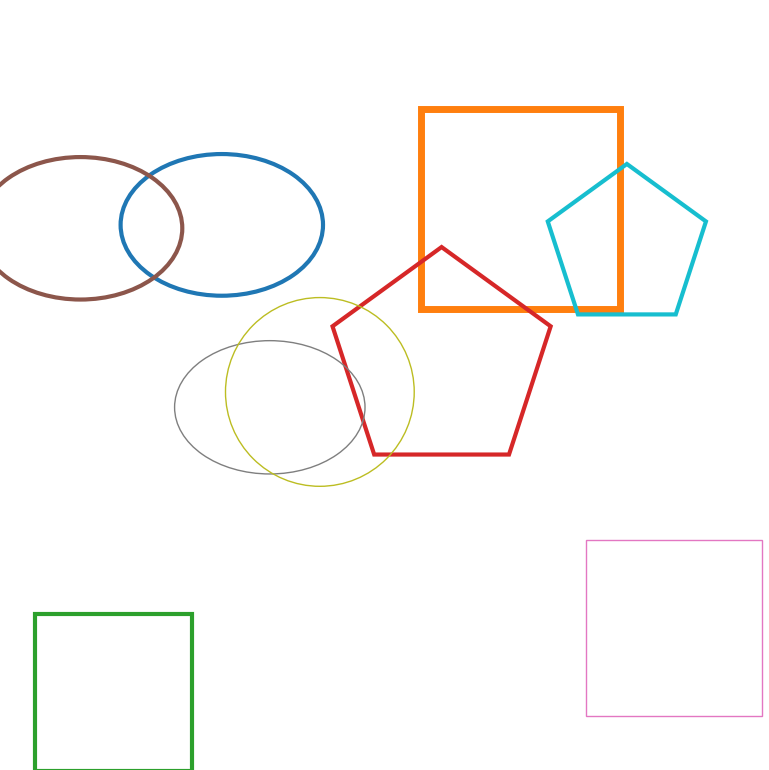[{"shape": "oval", "thickness": 1.5, "radius": 0.66, "center": [0.288, 0.708]}, {"shape": "square", "thickness": 2.5, "radius": 0.65, "center": [0.676, 0.729]}, {"shape": "square", "thickness": 1.5, "radius": 0.51, "center": [0.147, 0.1]}, {"shape": "pentagon", "thickness": 1.5, "radius": 0.74, "center": [0.573, 0.53]}, {"shape": "oval", "thickness": 1.5, "radius": 0.66, "center": [0.105, 0.704]}, {"shape": "square", "thickness": 0.5, "radius": 0.57, "center": [0.875, 0.184]}, {"shape": "oval", "thickness": 0.5, "radius": 0.62, "center": [0.35, 0.471]}, {"shape": "circle", "thickness": 0.5, "radius": 0.61, "center": [0.415, 0.491]}, {"shape": "pentagon", "thickness": 1.5, "radius": 0.54, "center": [0.814, 0.679]}]